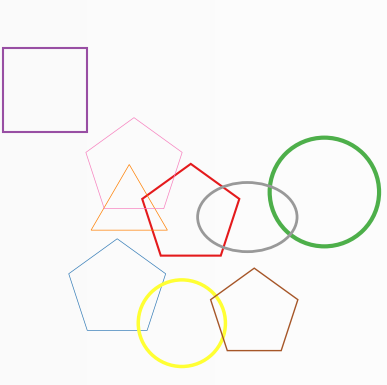[{"shape": "pentagon", "thickness": 1.5, "radius": 0.66, "center": [0.492, 0.443]}, {"shape": "pentagon", "thickness": 0.5, "radius": 0.66, "center": [0.302, 0.248]}, {"shape": "circle", "thickness": 3, "radius": 0.71, "center": [0.837, 0.501]}, {"shape": "square", "thickness": 1.5, "radius": 0.54, "center": [0.117, 0.767]}, {"shape": "triangle", "thickness": 0.5, "radius": 0.57, "center": [0.334, 0.459]}, {"shape": "circle", "thickness": 2.5, "radius": 0.56, "center": [0.469, 0.161]}, {"shape": "pentagon", "thickness": 1, "radius": 0.59, "center": [0.656, 0.185]}, {"shape": "pentagon", "thickness": 0.5, "radius": 0.65, "center": [0.346, 0.564]}, {"shape": "oval", "thickness": 2, "radius": 0.64, "center": [0.638, 0.436]}]